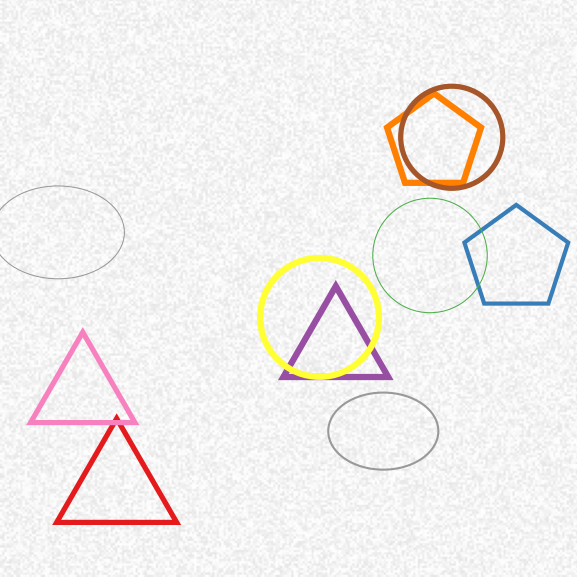[{"shape": "triangle", "thickness": 2.5, "radius": 0.6, "center": [0.202, 0.155]}, {"shape": "pentagon", "thickness": 2, "radius": 0.47, "center": [0.894, 0.55]}, {"shape": "circle", "thickness": 0.5, "radius": 0.5, "center": [0.745, 0.557]}, {"shape": "triangle", "thickness": 3, "radius": 0.52, "center": [0.581, 0.399]}, {"shape": "pentagon", "thickness": 3, "radius": 0.43, "center": [0.752, 0.752]}, {"shape": "circle", "thickness": 3, "radius": 0.51, "center": [0.553, 0.45]}, {"shape": "circle", "thickness": 2.5, "radius": 0.44, "center": [0.782, 0.761]}, {"shape": "triangle", "thickness": 2.5, "radius": 0.52, "center": [0.143, 0.32]}, {"shape": "oval", "thickness": 1, "radius": 0.48, "center": [0.664, 0.253]}, {"shape": "oval", "thickness": 0.5, "radius": 0.57, "center": [0.101, 0.597]}]